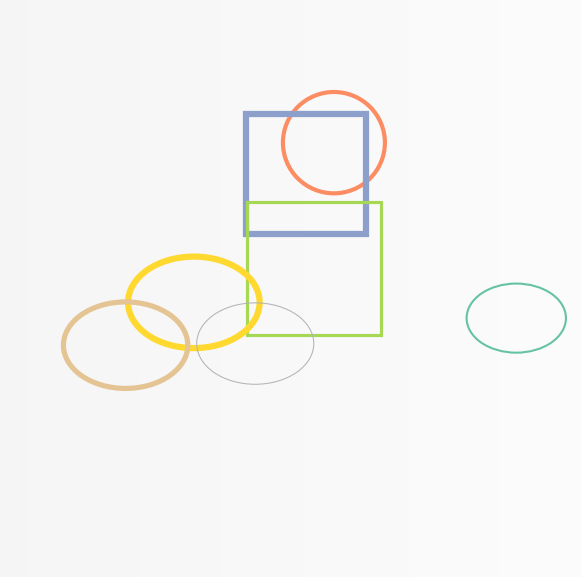[{"shape": "oval", "thickness": 1, "radius": 0.43, "center": [0.888, 0.448]}, {"shape": "circle", "thickness": 2, "radius": 0.44, "center": [0.574, 0.752]}, {"shape": "square", "thickness": 3, "radius": 0.52, "center": [0.526, 0.697]}, {"shape": "square", "thickness": 1.5, "radius": 0.58, "center": [0.54, 0.534]}, {"shape": "oval", "thickness": 3, "radius": 0.57, "center": [0.334, 0.476]}, {"shape": "oval", "thickness": 2.5, "radius": 0.53, "center": [0.216, 0.401]}, {"shape": "oval", "thickness": 0.5, "radius": 0.5, "center": [0.439, 0.404]}]